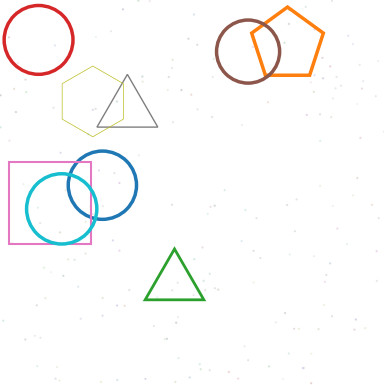[{"shape": "circle", "thickness": 2.5, "radius": 0.44, "center": [0.266, 0.519]}, {"shape": "pentagon", "thickness": 2.5, "radius": 0.49, "center": [0.747, 0.884]}, {"shape": "triangle", "thickness": 2, "radius": 0.44, "center": [0.453, 0.265]}, {"shape": "circle", "thickness": 2.5, "radius": 0.45, "center": [0.1, 0.896]}, {"shape": "circle", "thickness": 2.5, "radius": 0.41, "center": [0.644, 0.866]}, {"shape": "square", "thickness": 1.5, "radius": 0.53, "center": [0.131, 0.473]}, {"shape": "triangle", "thickness": 1, "radius": 0.46, "center": [0.331, 0.715]}, {"shape": "hexagon", "thickness": 0.5, "radius": 0.46, "center": [0.241, 0.737]}, {"shape": "circle", "thickness": 2.5, "radius": 0.46, "center": [0.16, 0.457]}]